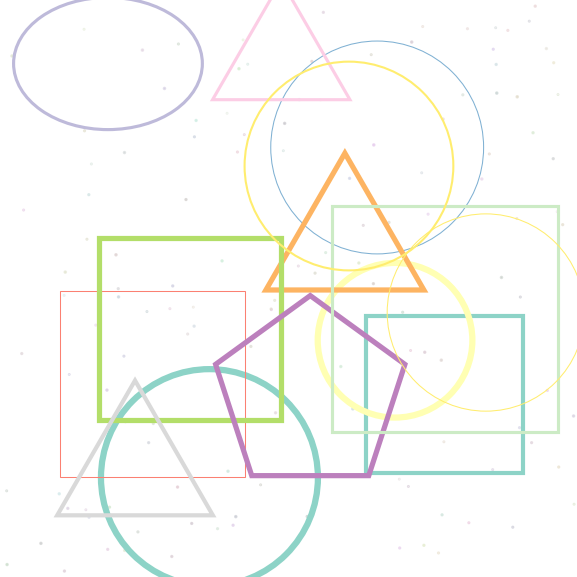[{"shape": "circle", "thickness": 3, "radius": 0.94, "center": [0.363, 0.172]}, {"shape": "square", "thickness": 2, "radius": 0.68, "center": [0.77, 0.316]}, {"shape": "circle", "thickness": 3, "radius": 0.67, "center": [0.684, 0.41]}, {"shape": "oval", "thickness": 1.5, "radius": 0.82, "center": [0.187, 0.889]}, {"shape": "square", "thickness": 0.5, "radius": 0.8, "center": [0.264, 0.334]}, {"shape": "circle", "thickness": 0.5, "radius": 0.92, "center": [0.653, 0.744]}, {"shape": "triangle", "thickness": 2.5, "radius": 0.79, "center": [0.597, 0.576]}, {"shape": "square", "thickness": 2.5, "radius": 0.79, "center": [0.328, 0.43]}, {"shape": "triangle", "thickness": 1.5, "radius": 0.69, "center": [0.487, 0.895]}, {"shape": "triangle", "thickness": 2, "radius": 0.78, "center": [0.234, 0.185]}, {"shape": "pentagon", "thickness": 2.5, "radius": 0.86, "center": [0.537, 0.315]}, {"shape": "square", "thickness": 1.5, "radius": 0.98, "center": [0.771, 0.447]}, {"shape": "circle", "thickness": 0.5, "radius": 0.85, "center": [0.841, 0.458]}, {"shape": "circle", "thickness": 1, "radius": 0.9, "center": [0.604, 0.712]}]